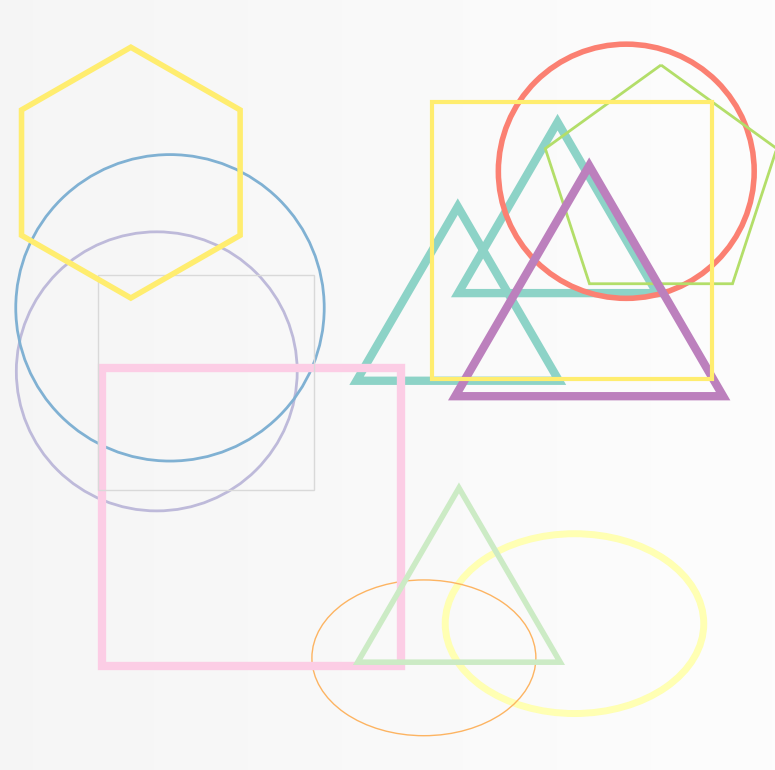[{"shape": "triangle", "thickness": 3, "radius": 0.75, "center": [0.591, 0.581]}, {"shape": "triangle", "thickness": 3, "radius": 0.74, "center": [0.719, 0.693]}, {"shape": "oval", "thickness": 2.5, "radius": 0.83, "center": [0.741, 0.19]}, {"shape": "circle", "thickness": 1, "radius": 0.91, "center": [0.202, 0.518]}, {"shape": "circle", "thickness": 2, "radius": 0.83, "center": [0.808, 0.778]}, {"shape": "circle", "thickness": 1, "radius": 1.0, "center": [0.219, 0.6]}, {"shape": "oval", "thickness": 0.5, "radius": 0.72, "center": [0.547, 0.146]}, {"shape": "pentagon", "thickness": 1, "radius": 0.79, "center": [0.853, 0.759]}, {"shape": "square", "thickness": 3, "radius": 0.97, "center": [0.325, 0.329]}, {"shape": "square", "thickness": 0.5, "radius": 0.7, "center": [0.266, 0.503]}, {"shape": "triangle", "thickness": 3, "radius": 1.0, "center": [0.76, 0.585]}, {"shape": "triangle", "thickness": 2, "radius": 0.75, "center": [0.592, 0.215]}, {"shape": "square", "thickness": 1.5, "radius": 0.9, "center": [0.738, 0.687]}, {"shape": "hexagon", "thickness": 2, "radius": 0.81, "center": [0.169, 0.776]}]